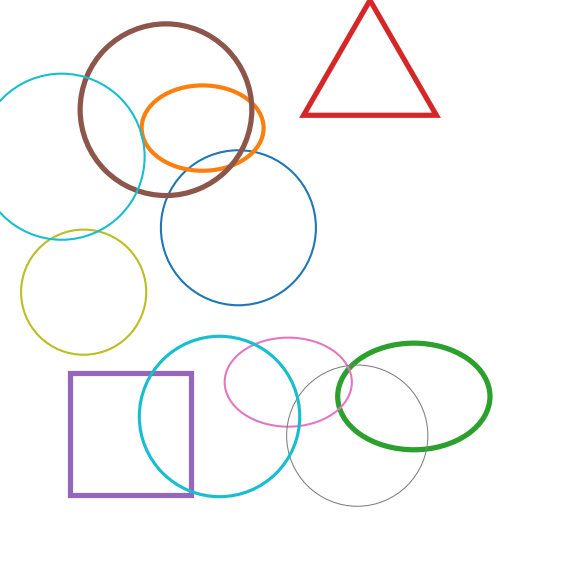[{"shape": "circle", "thickness": 1, "radius": 0.67, "center": [0.413, 0.605]}, {"shape": "oval", "thickness": 2, "radius": 0.53, "center": [0.351, 0.777]}, {"shape": "oval", "thickness": 2.5, "radius": 0.66, "center": [0.717, 0.313]}, {"shape": "triangle", "thickness": 2.5, "radius": 0.66, "center": [0.641, 0.866]}, {"shape": "square", "thickness": 2.5, "radius": 0.52, "center": [0.226, 0.248]}, {"shape": "circle", "thickness": 2.5, "radius": 0.74, "center": [0.287, 0.809]}, {"shape": "oval", "thickness": 1, "radius": 0.55, "center": [0.499, 0.337]}, {"shape": "circle", "thickness": 0.5, "radius": 0.61, "center": [0.619, 0.245]}, {"shape": "circle", "thickness": 1, "radius": 0.54, "center": [0.145, 0.493]}, {"shape": "circle", "thickness": 1.5, "radius": 0.69, "center": [0.38, 0.278]}, {"shape": "circle", "thickness": 1, "radius": 0.72, "center": [0.107, 0.728]}]